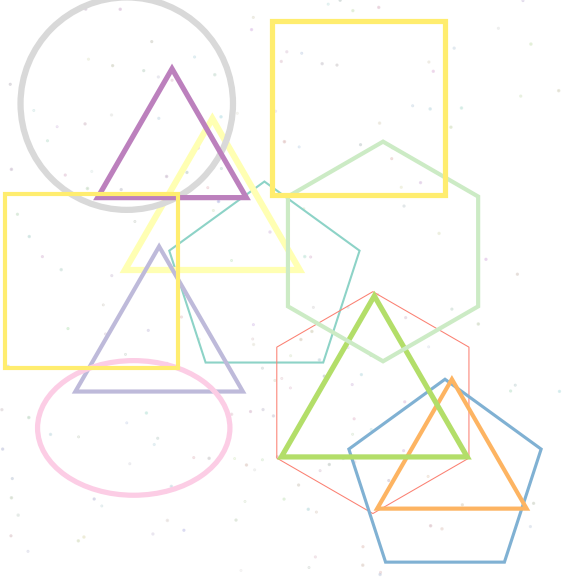[{"shape": "pentagon", "thickness": 1, "radius": 0.87, "center": [0.458, 0.512]}, {"shape": "triangle", "thickness": 3, "radius": 0.87, "center": [0.368, 0.619]}, {"shape": "triangle", "thickness": 2, "radius": 0.84, "center": [0.276, 0.405]}, {"shape": "hexagon", "thickness": 0.5, "radius": 0.96, "center": [0.646, 0.302]}, {"shape": "pentagon", "thickness": 1.5, "radius": 0.88, "center": [0.771, 0.167]}, {"shape": "triangle", "thickness": 2, "radius": 0.75, "center": [0.782, 0.193]}, {"shape": "triangle", "thickness": 2.5, "radius": 0.93, "center": [0.648, 0.301]}, {"shape": "oval", "thickness": 2.5, "radius": 0.83, "center": [0.232, 0.258]}, {"shape": "circle", "thickness": 3, "radius": 0.92, "center": [0.219, 0.82]}, {"shape": "triangle", "thickness": 2.5, "radius": 0.74, "center": [0.298, 0.731]}, {"shape": "hexagon", "thickness": 2, "radius": 0.95, "center": [0.663, 0.564]}, {"shape": "square", "thickness": 2, "radius": 0.75, "center": [0.159, 0.513]}, {"shape": "square", "thickness": 2.5, "radius": 0.75, "center": [0.621, 0.812]}]